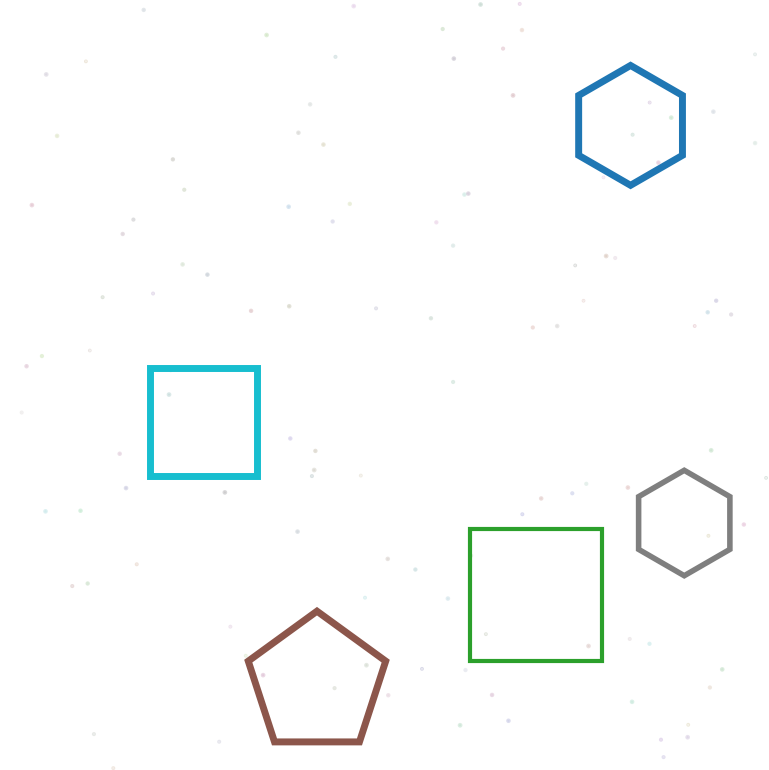[{"shape": "hexagon", "thickness": 2.5, "radius": 0.39, "center": [0.819, 0.837]}, {"shape": "square", "thickness": 1.5, "radius": 0.43, "center": [0.696, 0.227]}, {"shape": "pentagon", "thickness": 2.5, "radius": 0.47, "center": [0.412, 0.112]}, {"shape": "hexagon", "thickness": 2, "radius": 0.34, "center": [0.889, 0.321]}, {"shape": "square", "thickness": 2.5, "radius": 0.35, "center": [0.264, 0.452]}]